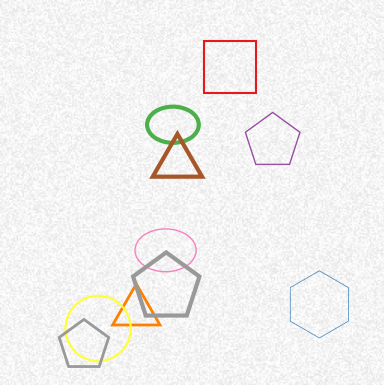[{"shape": "square", "thickness": 1.5, "radius": 0.33, "center": [0.598, 0.826]}, {"shape": "hexagon", "thickness": 0.5, "radius": 0.44, "center": [0.829, 0.209]}, {"shape": "oval", "thickness": 3, "radius": 0.34, "center": [0.449, 0.676]}, {"shape": "pentagon", "thickness": 1, "radius": 0.37, "center": [0.708, 0.633]}, {"shape": "triangle", "thickness": 2, "radius": 0.36, "center": [0.354, 0.191]}, {"shape": "circle", "thickness": 1.5, "radius": 0.42, "center": [0.255, 0.147]}, {"shape": "triangle", "thickness": 3, "radius": 0.37, "center": [0.461, 0.578]}, {"shape": "oval", "thickness": 1, "radius": 0.4, "center": [0.43, 0.35]}, {"shape": "pentagon", "thickness": 3, "radius": 0.45, "center": [0.432, 0.254]}, {"shape": "pentagon", "thickness": 2, "radius": 0.34, "center": [0.218, 0.103]}]